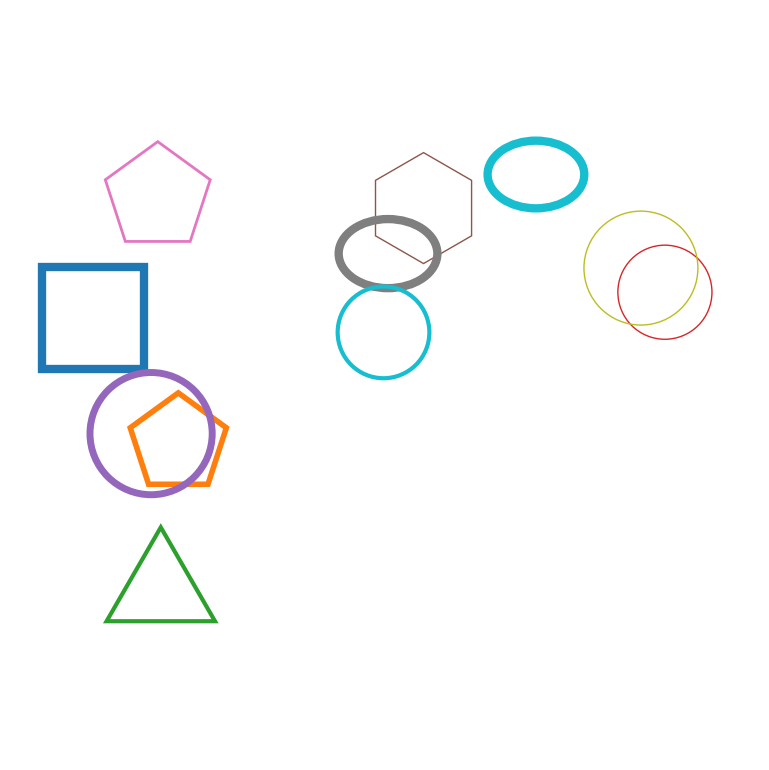[{"shape": "square", "thickness": 3, "radius": 0.33, "center": [0.121, 0.587]}, {"shape": "pentagon", "thickness": 2, "radius": 0.33, "center": [0.232, 0.424]}, {"shape": "triangle", "thickness": 1.5, "radius": 0.41, "center": [0.209, 0.234]}, {"shape": "circle", "thickness": 0.5, "radius": 0.31, "center": [0.864, 0.62]}, {"shape": "circle", "thickness": 2.5, "radius": 0.4, "center": [0.196, 0.437]}, {"shape": "hexagon", "thickness": 0.5, "radius": 0.36, "center": [0.55, 0.73]}, {"shape": "pentagon", "thickness": 1, "radius": 0.36, "center": [0.205, 0.744]}, {"shape": "oval", "thickness": 3, "radius": 0.32, "center": [0.504, 0.671]}, {"shape": "circle", "thickness": 0.5, "radius": 0.37, "center": [0.832, 0.652]}, {"shape": "circle", "thickness": 1.5, "radius": 0.3, "center": [0.498, 0.568]}, {"shape": "oval", "thickness": 3, "radius": 0.31, "center": [0.696, 0.773]}]